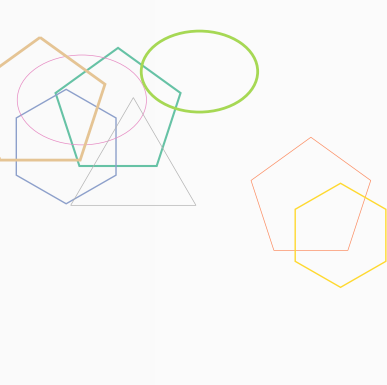[{"shape": "pentagon", "thickness": 1.5, "radius": 0.85, "center": [0.305, 0.706]}, {"shape": "pentagon", "thickness": 0.5, "radius": 0.81, "center": [0.802, 0.481]}, {"shape": "hexagon", "thickness": 1, "radius": 0.74, "center": [0.171, 0.619]}, {"shape": "oval", "thickness": 0.5, "radius": 0.83, "center": [0.211, 0.74]}, {"shape": "oval", "thickness": 2, "radius": 0.75, "center": [0.515, 0.814]}, {"shape": "hexagon", "thickness": 1, "radius": 0.68, "center": [0.879, 0.389]}, {"shape": "pentagon", "thickness": 2, "radius": 0.88, "center": [0.103, 0.727]}, {"shape": "triangle", "thickness": 0.5, "radius": 0.93, "center": [0.344, 0.56]}]